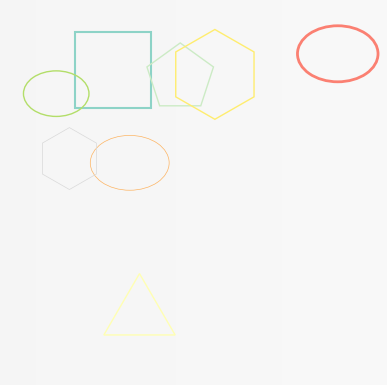[{"shape": "square", "thickness": 1.5, "radius": 0.49, "center": [0.291, 0.818]}, {"shape": "triangle", "thickness": 1, "radius": 0.53, "center": [0.36, 0.183]}, {"shape": "oval", "thickness": 2, "radius": 0.52, "center": [0.872, 0.86]}, {"shape": "oval", "thickness": 0.5, "radius": 0.51, "center": [0.335, 0.577]}, {"shape": "oval", "thickness": 1, "radius": 0.42, "center": [0.145, 0.757]}, {"shape": "hexagon", "thickness": 0.5, "radius": 0.4, "center": [0.179, 0.588]}, {"shape": "pentagon", "thickness": 1, "radius": 0.45, "center": [0.465, 0.798]}, {"shape": "hexagon", "thickness": 1, "radius": 0.58, "center": [0.555, 0.807]}]